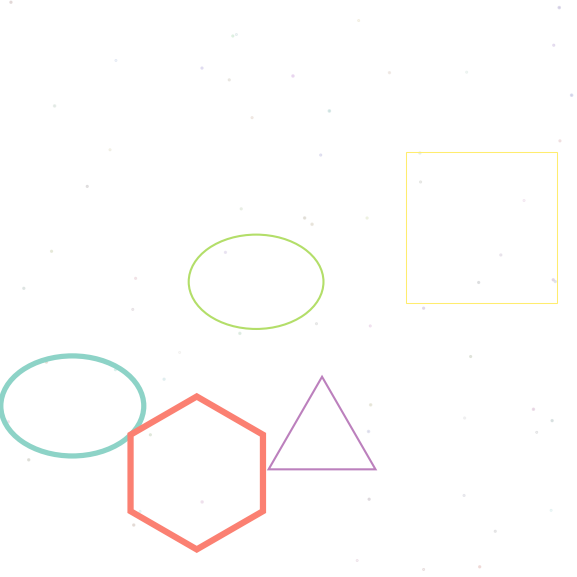[{"shape": "oval", "thickness": 2.5, "radius": 0.62, "center": [0.125, 0.296]}, {"shape": "hexagon", "thickness": 3, "radius": 0.66, "center": [0.341, 0.18]}, {"shape": "oval", "thickness": 1, "radius": 0.58, "center": [0.443, 0.511]}, {"shape": "triangle", "thickness": 1, "radius": 0.53, "center": [0.558, 0.24]}, {"shape": "square", "thickness": 0.5, "radius": 0.65, "center": [0.833, 0.606]}]